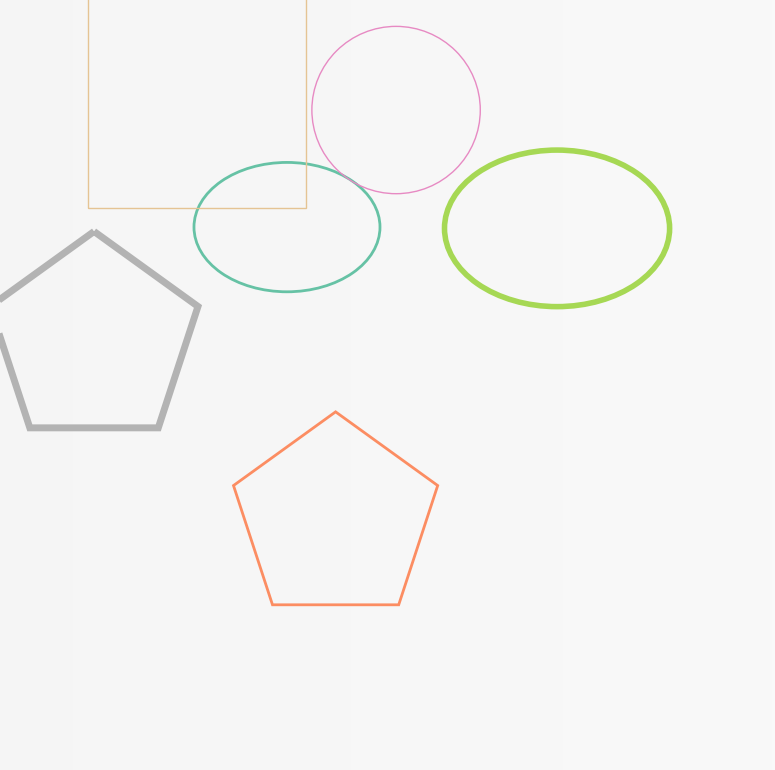[{"shape": "oval", "thickness": 1, "radius": 0.6, "center": [0.37, 0.705]}, {"shape": "pentagon", "thickness": 1, "radius": 0.69, "center": [0.433, 0.327]}, {"shape": "circle", "thickness": 0.5, "radius": 0.54, "center": [0.511, 0.857]}, {"shape": "oval", "thickness": 2, "radius": 0.73, "center": [0.719, 0.703]}, {"shape": "square", "thickness": 0.5, "radius": 0.7, "center": [0.254, 0.871]}, {"shape": "pentagon", "thickness": 2.5, "radius": 0.7, "center": [0.121, 0.558]}]